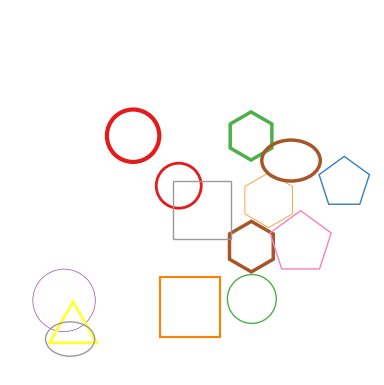[{"shape": "circle", "thickness": 3, "radius": 0.34, "center": [0.346, 0.647]}, {"shape": "circle", "thickness": 2, "radius": 0.29, "center": [0.464, 0.518]}, {"shape": "pentagon", "thickness": 1, "radius": 0.34, "center": [0.894, 0.525]}, {"shape": "circle", "thickness": 1, "radius": 0.32, "center": [0.654, 0.223]}, {"shape": "hexagon", "thickness": 2.5, "radius": 0.31, "center": [0.652, 0.647]}, {"shape": "circle", "thickness": 0.5, "radius": 0.41, "center": [0.166, 0.22]}, {"shape": "hexagon", "thickness": 0.5, "radius": 0.36, "center": [0.698, 0.48]}, {"shape": "square", "thickness": 1.5, "radius": 0.39, "center": [0.494, 0.203]}, {"shape": "triangle", "thickness": 2, "radius": 0.36, "center": [0.19, 0.145]}, {"shape": "oval", "thickness": 2.5, "radius": 0.38, "center": [0.756, 0.583]}, {"shape": "hexagon", "thickness": 2.5, "radius": 0.33, "center": [0.653, 0.359]}, {"shape": "pentagon", "thickness": 1, "radius": 0.42, "center": [0.781, 0.369]}, {"shape": "square", "thickness": 1, "radius": 0.38, "center": [0.525, 0.455]}, {"shape": "oval", "thickness": 1, "radius": 0.32, "center": [0.182, 0.119]}]